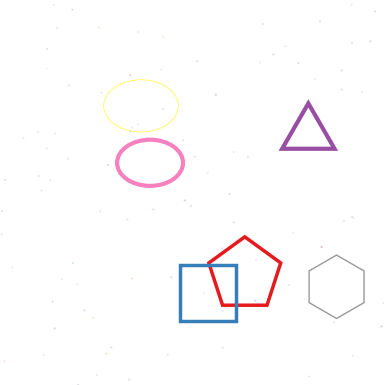[{"shape": "pentagon", "thickness": 2.5, "radius": 0.49, "center": [0.636, 0.287]}, {"shape": "square", "thickness": 2.5, "radius": 0.36, "center": [0.54, 0.239]}, {"shape": "triangle", "thickness": 3, "radius": 0.39, "center": [0.801, 0.653]}, {"shape": "oval", "thickness": 0.5, "radius": 0.48, "center": [0.366, 0.725]}, {"shape": "oval", "thickness": 3, "radius": 0.43, "center": [0.39, 0.577]}, {"shape": "hexagon", "thickness": 1, "radius": 0.41, "center": [0.874, 0.255]}]